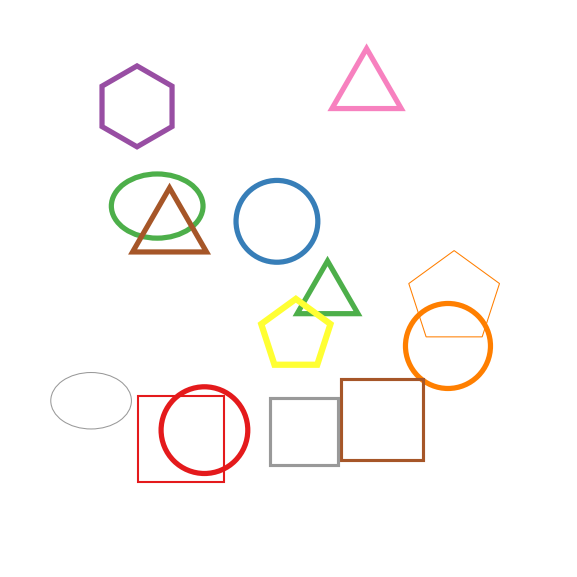[{"shape": "square", "thickness": 1, "radius": 0.37, "center": [0.314, 0.239]}, {"shape": "circle", "thickness": 2.5, "radius": 0.38, "center": [0.354, 0.254]}, {"shape": "circle", "thickness": 2.5, "radius": 0.35, "center": [0.48, 0.616]}, {"shape": "oval", "thickness": 2.5, "radius": 0.4, "center": [0.272, 0.642]}, {"shape": "triangle", "thickness": 2.5, "radius": 0.3, "center": [0.567, 0.486]}, {"shape": "hexagon", "thickness": 2.5, "radius": 0.35, "center": [0.237, 0.815]}, {"shape": "circle", "thickness": 2.5, "radius": 0.37, "center": [0.776, 0.4]}, {"shape": "pentagon", "thickness": 0.5, "radius": 0.41, "center": [0.786, 0.483]}, {"shape": "pentagon", "thickness": 3, "radius": 0.32, "center": [0.512, 0.419]}, {"shape": "square", "thickness": 1.5, "radius": 0.35, "center": [0.661, 0.273]}, {"shape": "triangle", "thickness": 2.5, "radius": 0.37, "center": [0.294, 0.6]}, {"shape": "triangle", "thickness": 2.5, "radius": 0.35, "center": [0.635, 0.846]}, {"shape": "square", "thickness": 1.5, "radius": 0.29, "center": [0.526, 0.252]}, {"shape": "oval", "thickness": 0.5, "radius": 0.35, "center": [0.158, 0.305]}]